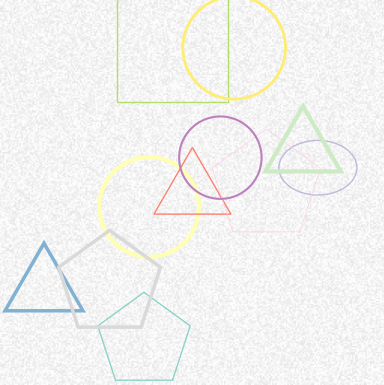[{"shape": "pentagon", "thickness": 1, "radius": 0.63, "center": [0.374, 0.115]}, {"shape": "circle", "thickness": 3, "radius": 0.65, "center": [0.387, 0.462]}, {"shape": "oval", "thickness": 1, "radius": 0.51, "center": [0.826, 0.564]}, {"shape": "triangle", "thickness": 1, "radius": 0.58, "center": [0.5, 0.501]}, {"shape": "triangle", "thickness": 2.5, "radius": 0.58, "center": [0.114, 0.251]}, {"shape": "square", "thickness": 1, "radius": 0.72, "center": [0.447, 0.88]}, {"shape": "pentagon", "thickness": 0.5, "radius": 0.74, "center": [0.692, 0.517]}, {"shape": "pentagon", "thickness": 2.5, "radius": 0.69, "center": [0.285, 0.263]}, {"shape": "circle", "thickness": 1.5, "radius": 0.54, "center": [0.572, 0.59]}, {"shape": "triangle", "thickness": 3, "radius": 0.56, "center": [0.787, 0.611]}, {"shape": "circle", "thickness": 2, "radius": 0.67, "center": [0.608, 0.876]}]